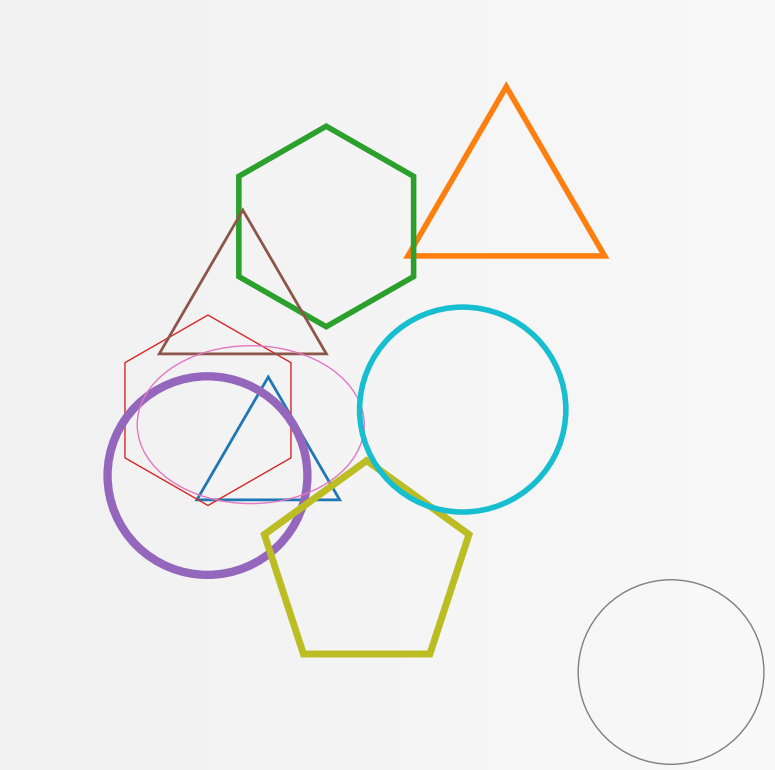[{"shape": "triangle", "thickness": 1, "radius": 0.53, "center": [0.346, 0.404]}, {"shape": "triangle", "thickness": 2, "radius": 0.73, "center": [0.653, 0.741]}, {"shape": "hexagon", "thickness": 2, "radius": 0.65, "center": [0.421, 0.706]}, {"shape": "hexagon", "thickness": 0.5, "radius": 0.62, "center": [0.268, 0.467]}, {"shape": "circle", "thickness": 3, "radius": 0.64, "center": [0.268, 0.382]}, {"shape": "triangle", "thickness": 1, "radius": 0.62, "center": [0.313, 0.603]}, {"shape": "oval", "thickness": 0.5, "radius": 0.73, "center": [0.324, 0.449]}, {"shape": "circle", "thickness": 0.5, "radius": 0.6, "center": [0.866, 0.127]}, {"shape": "pentagon", "thickness": 2.5, "radius": 0.69, "center": [0.473, 0.263]}, {"shape": "circle", "thickness": 2, "radius": 0.67, "center": [0.597, 0.468]}]